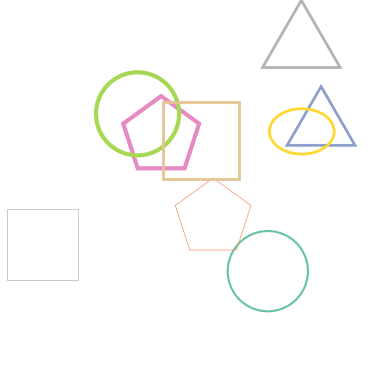[{"shape": "circle", "thickness": 1.5, "radius": 0.52, "center": [0.696, 0.296]}, {"shape": "pentagon", "thickness": 0.5, "radius": 0.52, "center": [0.554, 0.434]}, {"shape": "triangle", "thickness": 2, "radius": 0.51, "center": [0.834, 0.673]}, {"shape": "pentagon", "thickness": 3, "radius": 0.52, "center": [0.419, 0.647]}, {"shape": "circle", "thickness": 3, "radius": 0.54, "center": [0.357, 0.704]}, {"shape": "oval", "thickness": 2, "radius": 0.42, "center": [0.784, 0.659]}, {"shape": "square", "thickness": 2, "radius": 0.5, "center": [0.522, 0.635]}, {"shape": "square", "thickness": 0.5, "radius": 0.47, "center": [0.11, 0.365]}, {"shape": "triangle", "thickness": 2, "radius": 0.58, "center": [0.783, 0.883]}]